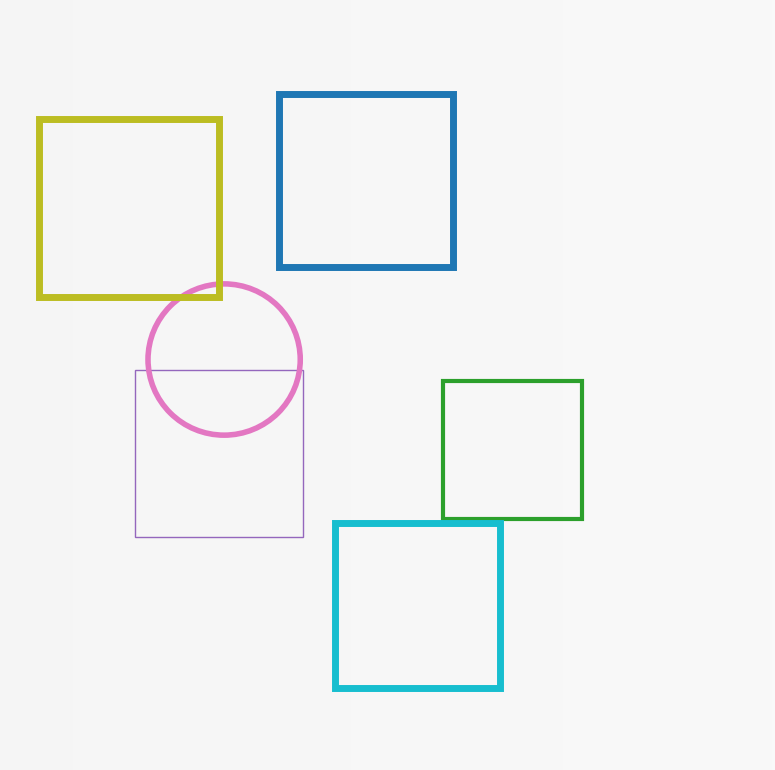[{"shape": "square", "thickness": 2.5, "radius": 0.56, "center": [0.473, 0.766]}, {"shape": "square", "thickness": 1.5, "radius": 0.45, "center": [0.662, 0.416]}, {"shape": "square", "thickness": 0.5, "radius": 0.54, "center": [0.283, 0.411]}, {"shape": "circle", "thickness": 2, "radius": 0.49, "center": [0.289, 0.533]}, {"shape": "square", "thickness": 2.5, "radius": 0.58, "center": [0.166, 0.73]}, {"shape": "square", "thickness": 2.5, "radius": 0.53, "center": [0.539, 0.214]}]